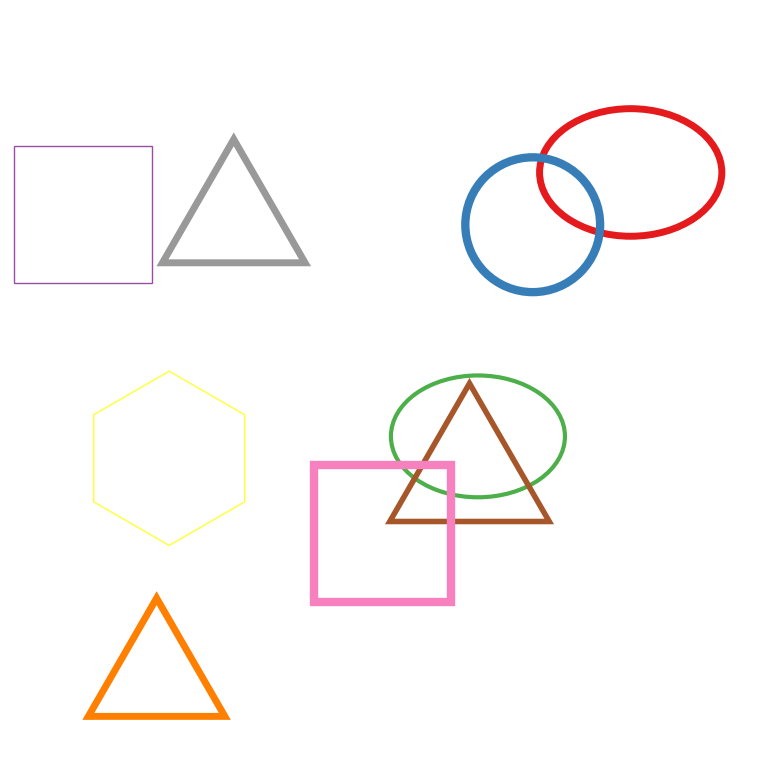[{"shape": "oval", "thickness": 2.5, "radius": 0.59, "center": [0.819, 0.776]}, {"shape": "circle", "thickness": 3, "radius": 0.44, "center": [0.692, 0.708]}, {"shape": "oval", "thickness": 1.5, "radius": 0.57, "center": [0.621, 0.433]}, {"shape": "square", "thickness": 0.5, "radius": 0.45, "center": [0.108, 0.721]}, {"shape": "triangle", "thickness": 2.5, "radius": 0.51, "center": [0.203, 0.121]}, {"shape": "hexagon", "thickness": 0.5, "radius": 0.57, "center": [0.22, 0.405]}, {"shape": "triangle", "thickness": 2, "radius": 0.6, "center": [0.61, 0.383]}, {"shape": "square", "thickness": 3, "radius": 0.44, "center": [0.497, 0.307]}, {"shape": "triangle", "thickness": 2.5, "radius": 0.53, "center": [0.304, 0.712]}]